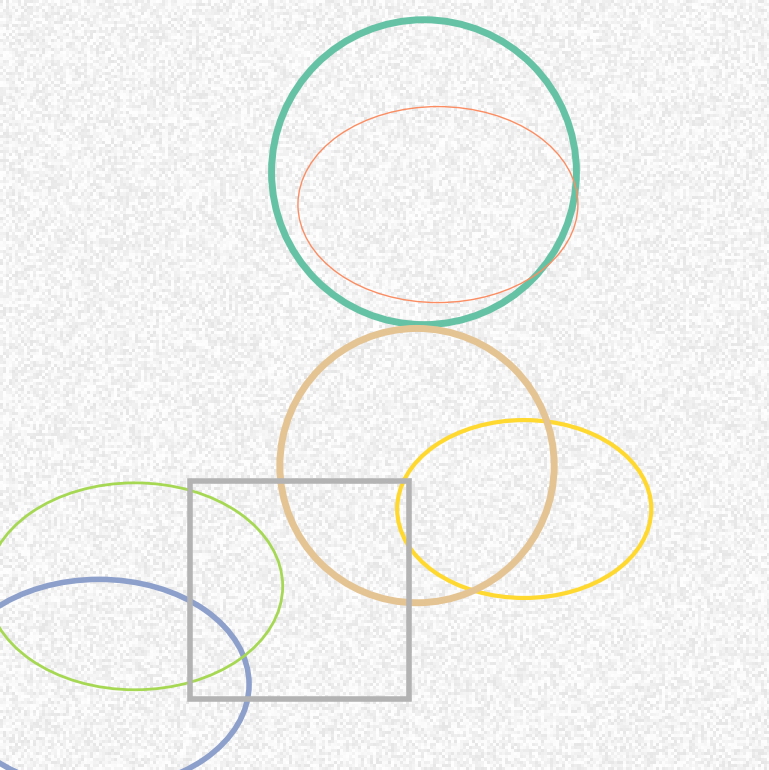[{"shape": "circle", "thickness": 2.5, "radius": 0.99, "center": [0.551, 0.776]}, {"shape": "oval", "thickness": 0.5, "radius": 0.91, "center": [0.569, 0.734]}, {"shape": "oval", "thickness": 2, "radius": 0.97, "center": [0.129, 0.111]}, {"shape": "oval", "thickness": 1, "radius": 0.96, "center": [0.175, 0.239]}, {"shape": "oval", "thickness": 1.5, "radius": 0.83, "center": [0.681, 0.339]}, {"shape": "circle", "thickness": 2.5, "radius": 0.89, "center": [0.542, 0.395]}, {"shape": "square", "thickness": 2, "radius": 0.71, "center": [0.389, 0.234]}]